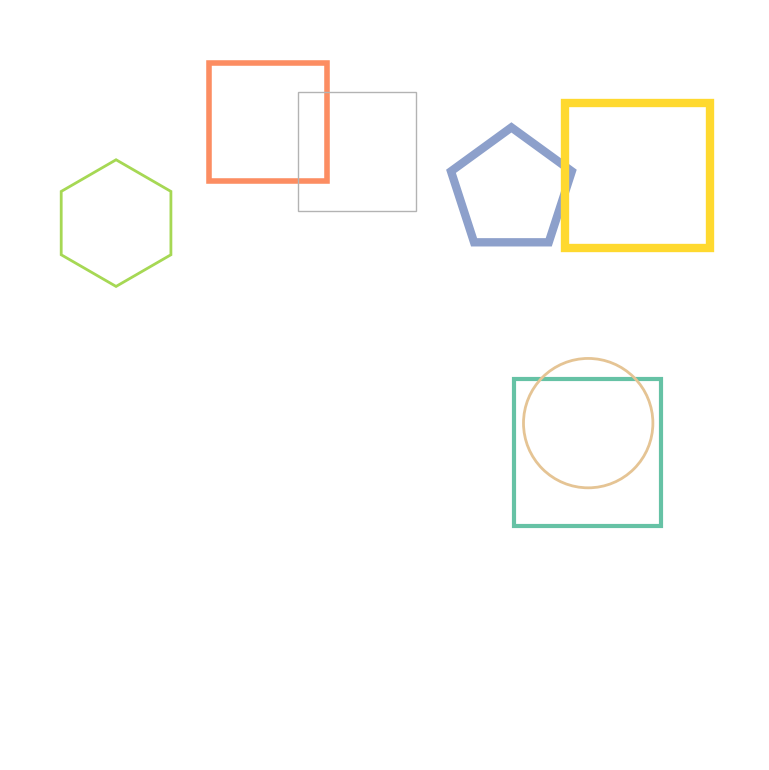[{"shape": "square", "thickness": 1.5, "radius": 0.48, "center": [0.763, 0.412]}, {"shape": "square", "thickness": 2, "radius": 0.39, "center": [0.348, 0.842]}, {"shape": "pentagon", "thickness": 3, "radius": 0.41, "center": [0.664, 0.752]}, {"shape": "hexagon", "thickness": 1, "radius": 0.41, "center": [0.151, 0.71]}, {"shape": "square", "thickness": 3, "radius": 0.47, "center": [0.828, 0.772]}, {"shape": "circle", "thickness": 1, "radius": 0.42, "center": [0.764, 0.45]}, {"shape": "square", "thickness": 0.5, "radius": 0.38, "center": [0.464, 0.803]}]